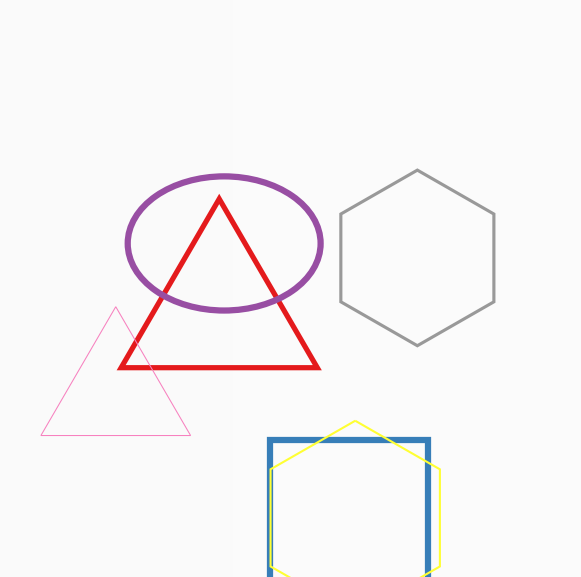[{"shape": "triangle", "thickness": 2.5, "radius": 0.97, "center": [0.377, 0.46]}, {"shape": "square", "thickness": 3, "radius": 0.68, "center": [0.601, 0.101]}, {"shape": "oval", "thickness": 3, "radius": 0.83, "center": [0.386, 0.578]}, {"shape": "hexagon", "thickness": 1, "radius": 0.84, "center": [0.611, 0.102]}, {"shape": "triangle", "thickness": 0.5, "radius": 0.74, "center": [0.199, 0.319]}, {"shape": "hexagon", "thickness": 1.5, "radius": 0.76, "center": [0.718, 0.553]}]